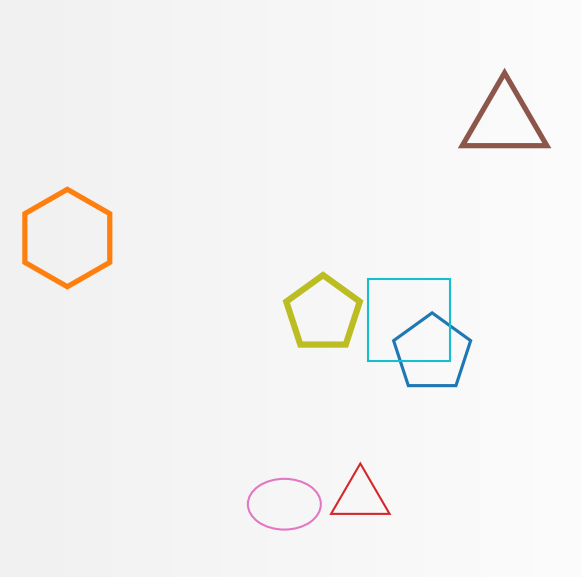[{"shape": "pentagon", "thickness": 1.5, "radius": 0.35, "center": [0.743, 0.388]}, {"shape": "hexagon", "thickness": 2.5, "radius": 0.42, "center": [0.116, 0.587]}, {"shape": "triangle", "thickness": 1, "radius": 0.29, "center": [0.62, 0.138]}, {"shape": "triangle", "thickness": 2.5, "radius": 0.42, "center": [0.868, 0.789]}, {"shape": "oval", "thickness": 1, "radius": 0.31, "center": [0.489, 0.126]}, {"shape": "pentagon", "thickness": 3, "radius": 0.33, "center": [0.556, 0.456]}, {"shape": "square", "thickness": 1, "radius": 0.35, "center": [0.703, 0.445]}]